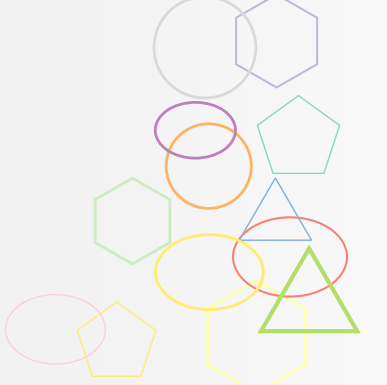[{"shape": "pentagon", "thickness": 1, "radius": 0.56, "center": [0.77, 0.64]}, {"shape": "hexagon", "thickness": 2, "radius": 0.73, "center": [0.662, 0.126]}, {"shape": "hexagon", "thickness": 1.5, "radius": 0.6, "center": [0.714, 0.894]}, {"shape": "oval", "thickness": 1.5, "radius": 0.74, "center": [0.748, 0.333]}, {"shape": "triangle", "thickness": 1, "radius": 0.54, "center": [0.711, 0.43]}, {"shape": "circle", "thickness": 2, "radius": 0.55, "center": [0.539, 0.569]}, {"shape": "triangle", "thickness": 3, "radius": 0.72, "center": [0.798, 0.211]}, {"shape": "oval", "thickness": 1, "radius": 0.64, "center": [0.143, 0.145]}, {"shape": "circle", "thickness": 2, "radius": 0.66, "center": [0.529, 0.877]}, {"shape": "oval", "thickness": 2, "radius": 0.52, "center": [0.504, 0.662]}, {"shape": "hexagon", "thickness": 2, "radius": 0.56, "center": [0.342, 0.426]}, {"shape": "pentagon", "thickness": 1, "radius": 0.53, "center": [0.301, 0.109]}, {"shape": "oval", "thickness": 2, "radius": 0.7, "center": [0.54, 0.293]}]